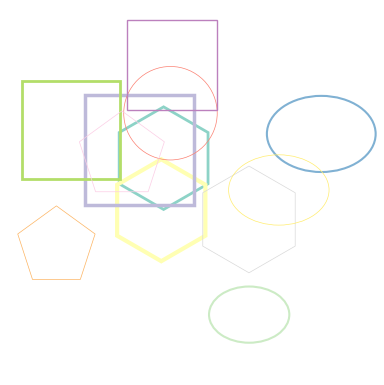[{"shape": "hexagon", "thickness": 2, "radius": 0.67, "center": [0.425, 0.589]}, {"shape": "hexagon", "thickness": 3, "radius": 0.66, "center": [0.419, 0.454]}, {"shape": "square", "thickness": 2.5, "radius": 0.71, "center": [0.363, 0.61]}, {"shape": "circle", "thickness": 0.5, "radius": 0.61, "center": [0.443, 0.706]}, {"shape": "oval", "thickness": 1.5, "radius": 0.71, "center": [0.834, 0.652]}, {"shape": "pentagon", "thickness": 0.5, "radius": 0.53, "center": [0.147, 0.36]}, {"shape": "square", "thickness": 2, "radius": 0.63, "center": [0.184, 0.663]}, {"shape": "pentagon", "thickness": 0.5, "radius": 0.58, "center": [0.317, 0.596]}, {"shape": "hexagon", "thickness": 0.5, "radius": 0.69, "center": [0.647, 0.43]}, {"shape": "square", "thickness": 1, "radius": 0.58, "center": [0.446, 0.832]}, {"shape": "oval", "thickness": 1.5, "radius": 0.52, "center": [0.647, 0.183]}, {"shape": "oval", "thickness": 0.5, "radius": 0.65, "center": [0.724, 0.507]}]